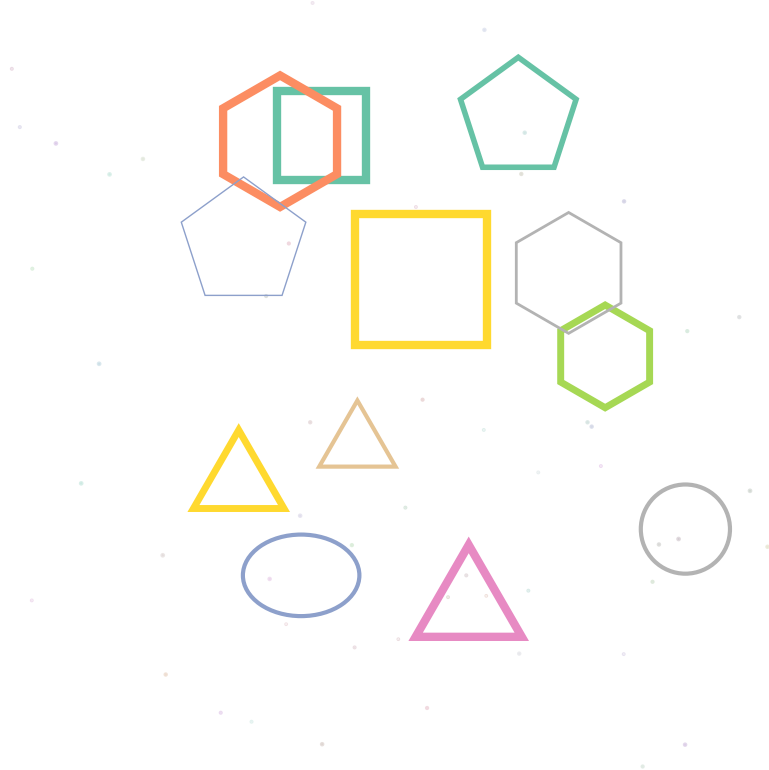[{"shape": "square", "thickness": 3, "radius": 0.29, "center": [0.418, 0.823]}, {"shape": "pentagon", "thickness": 2, "radius": 0.39, "center": [0.673, 0.847]}, {"shape": "hexagon", "thickness": 3, "radius": 0.43, "center": [0.364, 0.817]}, {"shape": "oval", "thickness": 1.5, "radius": 0.38, "center": [0.391, 0.253]}, {"shape": "pentagon", "thickness": 0.5, "radius": 0.43, "center": [0.316, 0.685]}, {"shape": "triangle", "thickness": 3, "radius": 0.4, "center": [0.609, 0.213]}, {"shape": "hexagon", "thickness": 2.5, "radius": 0.33, "center": [0.786, 0.537]}, {"shape": "square", "thickness": 3, "radius": 0.43, "center": [0.547, 0.637]}, {"shape": "triangle", "thickness": 2.5, "radius": 0.34, "center": [0.31, 0.374]}, {"shape": "triangle", "thickness": 1.5, "radius": 0.29, "center": [0.464, 0.423]}, {"shape": "hexagon", "thickness": 1, "radius": 0.39, "center": [0.738, 0.646]}, {"shape": "circle", "thickness": 1.5, "radius": 0.29, "center": [0.89, 0.313]}]